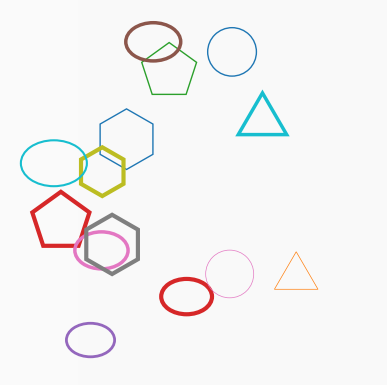[{"shape": "circle", "thickness": 1, "radius": 0.31, "center": [0.599, 0.865]}, {"shape": "hexagon", "thickness": 1, "radius": 0.39, "center": [0.327, 0.638]}, {"shape": "triangle", "thickness": 0.5, "radius": 0.32, "center": [0.764, 0.281]}, {"shape": "pentagon", "thickness": 1, "radius": 0.37, "center": [0.437, 0.815]}, {"shape": "pentagon", "thickness": 3, "radius": 0.39, "center": [0.157, 0.424]}, {"shape": "oval", "thickness": 3, "radius": 0.33, "center": [0.482, 0.23]}, {"shape": "oval", "thickness": 2, "radius": 0.31, "center": [0.234, 0.117]}, {"shape": "oval", "thickness": 2.5, "radius": 0.35, "center": [0.395, 0.891]}, {"shape": "circle", "thickness": 0.5, "radius": 0.31, "center": [0.593, 0.288]}, {"shape": "oval", "thickness": 2.5, "radius": 0.34, "center": [0.262, 0.35]}, {"shape": "hexagon", "thickness": 3, "radius": 0.38, "center": [0.289, 0.365]}, {"shape": "hexagon", "thickness": 3, "radius": 0.32, "center": [0.264, 0.554]}, {"shape": "triangle", "thickness": 2.5, "radius": 0.36, "center": [0.677, 0.686]}, {"shape": "oval", "thickness": 1.5, "radius": 0.43, "center": [0.139, 0.576]}]